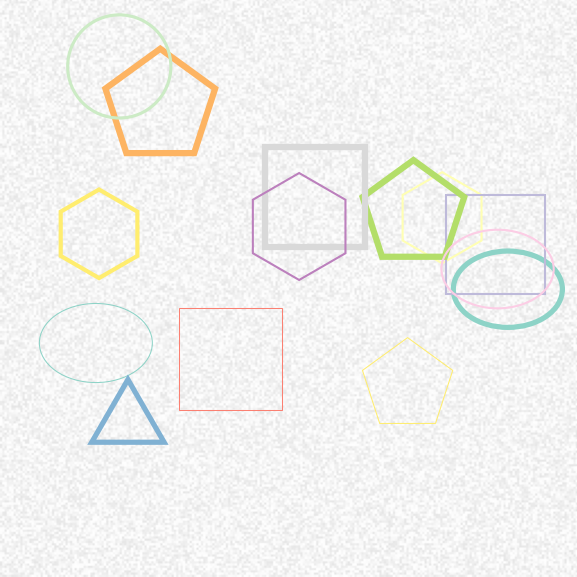[{"shape": "oval", "thickness": 2.5, "radius": 0.47, "center": [0.879, 0.498]}, {"shape": "oval", "thickness": 0.5, "radius": 0.49, "center": [0.166, 0.405]}, {"shape": "hexagon", "thickness": 1, "radius": 0.39, "center": [0.766, 0.622]}, {"shape": "square", "thickness": 1, "radius": 0.43, "center": [0.858, 0.576]}, {"shape": "square", "thickness": 0.5, "radius": 0.44, "center": [0.399, 0.378]}, {"shape": "triangle", "thickness": 2.5, "radius": 0.36, "center": [0.222, 0.27]}, {"shape": "pentagon", "thickness": 3, "radius": 0.5, "center": [0.278, 0.815]}, {"shape": "pentagon", "thickness": 3, "radius": 0.46, "center": [0.716, 0.629]}, {"shape": "oval", "thickness": 1, "radius": 0.49, "center": [0.862, 0.533]}, {"shape": "square", "thickness": 3, "radius": 0.43, "center": [0.545, 0.658]}, {"shape": "hexagon", "thickness": 1, "radius": 0.46, "center": [0.518, 0.607]}, {"shape": "circle", "thickness": 1.5, "radius": 0.45, "center": [0.207, 0.884]}, {"shape": "pentagon", "thickness": 0.5, "radius": 0.41, "center": [0.706, 0.332]}, {"shape": "hexagon", "thickness": 2, "radius": 0.38, "center": [0.172, 0.594]}]